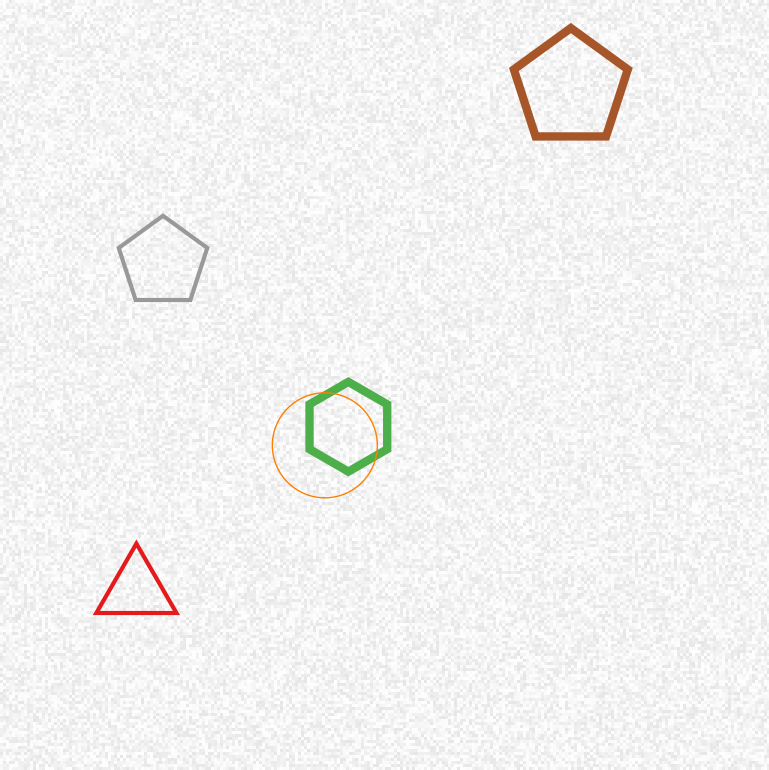[{"shape": "triangle", "thickness": 1.5, "radius": 0.3, "center": [0.177, 0.234]}, {"shape": "hexagon", "thickness": 3, "radius": 0.29, "center": [0.452, 0.446]}, {"shape": "circle", "thickness": 0.5, "radius": 0.34, "center": [0.422, 0.422]}, {"shape": "pentagon", "thickness": 3, "radius": 0.39, "center": [0.741, 0.886]}, {"shape": "pentagon", "thickness": 1.5, "radius": 0.3, "center": [0.212, 0.659]}]